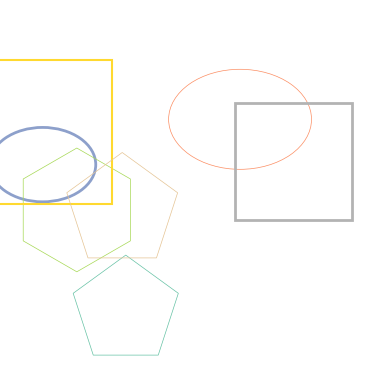[{"shape": "pentagon", "thickness": 0.5, "radius": 0.72, "center": [0.327, 0.194]}, {"shape": "oval", "thickness": 0.5, "radius": 0.93, "center": [0.624, 0.69]}, {"shape": "oval", "thickness": 2, "radius": 0.69, "center": [0.111, 0.572]}, {"shape": "hexagon", "thickness": 0.5, "radius": 0.8, "center": [0.2, 0.455]}, {"shape": "square", "thickness": 1.5, "radius": 0.94, "center": [0.104, 0.658]}, {"shape": "pentagon", "thickness": 0.5, "radius": 0.76, "center": [0.317, 0.453]}, {"shape": "square", "thickness": 2, "radius": 0.76, "center": [0.762, 0.581]}]